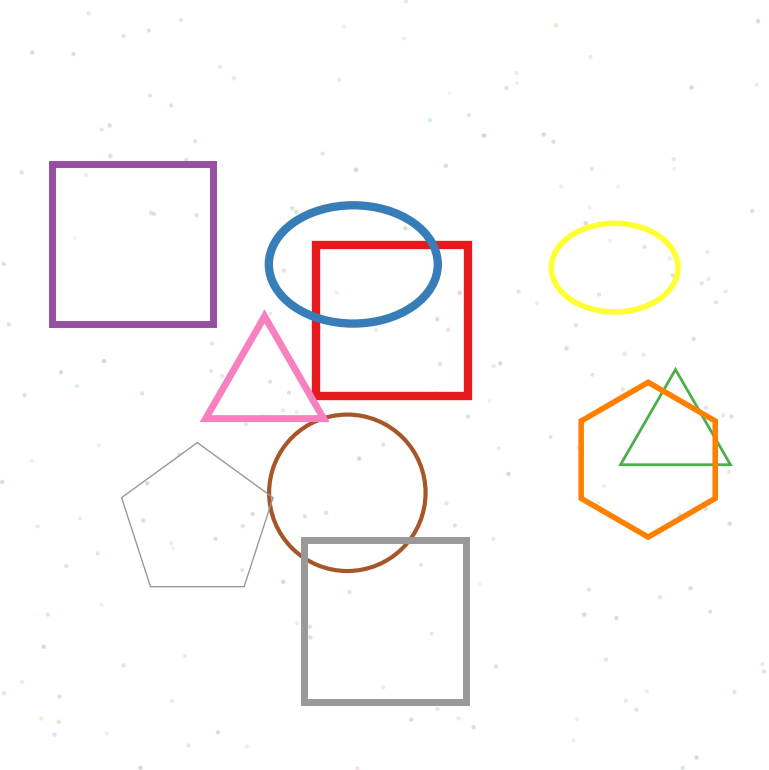[{"shape": "square", "thickness": 3, "radius": 0.49, "center": [0.509, 0.584]}, {"shape": "oval", "thickness": 3, "radius": 0.55, "center": [0.459, 0.657]}, {"shape": "triangle", "thickness": 1, "radius": 0.41, "center": [0.877, 0.438]}, {"shape": "square", "thickness": 2.5, "radius": 0.52, "center": [0.172, 0.683]}, {"shape": "hexagon", "thickness": 2, "radius": 0.5, "center": [0.842, 0.403]}, {"shape": "oval", "thickness": 2, "radius": 0.41, "center": [0.798, 0.652]}, {"shape": "circle", "thickness": 1.5, "radius": 0.51, "center": [0.451, 0.36]}, {"shape": "triangle", "thickness": 2.5, "radius": 0.44, "center": [0.344, 0.501]}, {"shape": "pentagon", "thickness": 0.5, "radius": 0.52, "center": [0.256, 0.322]}, {"shape": "square", "thickness": 2.5, "radius": 0.53, "center": [0.5, 0.194]}]